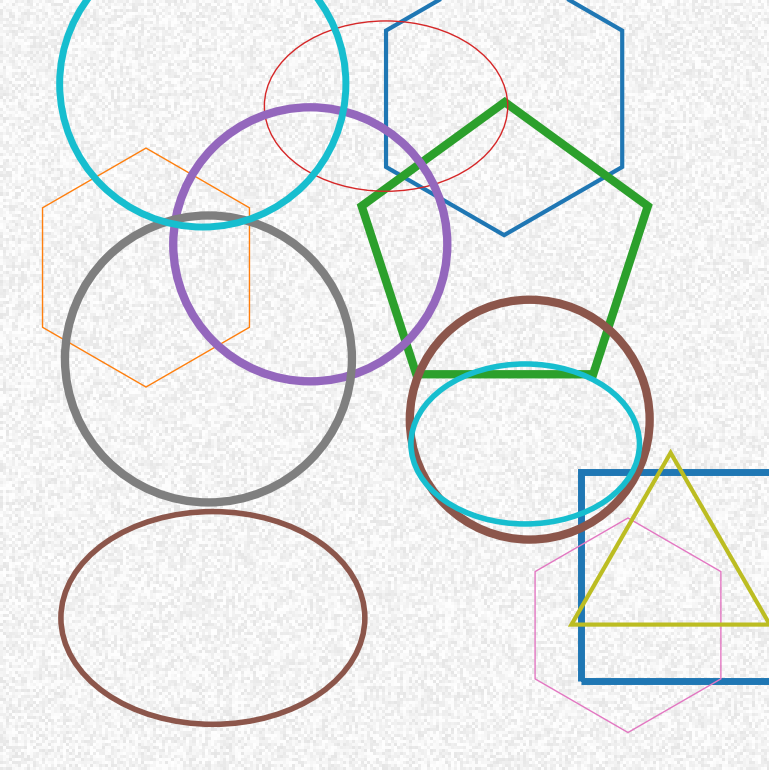[{"shape": "square", "thickness": 2.5, "radius": 0.68, "center": [0.89, 0.251]}, {"shape": "hexagon", "thickness": 1.5, "radius": 0.89, "center": [0.655, 0.872]}, {"shape": "hexagon", "thickness": 0.5, "radius": 0.78, "center": [0.19, 0.653]}, {"shape": "pentagon", "thickness": 3, "radius": 0.98, "center": [0.656, 0.672]}, {"shape": "oval", "thickness": 0.5, "radius": 0.79, "center": [0.501, 0.862]}, {"shape": "circle", "thickness": 3, "radius": 0.89, "center": [0.403, 0.683]}, {"shape": "oval", "thickness": 2, "radius": 0.99, "center": [0.276, 0.197]}, {"shape": "circle", "thickness": 3, "radius": 0.78, "center": [0.688, 0.455]}, {"shape": "hexagon", "thickness": 0.5, "radius": 0.7, "center": [0.816, 0.188]}, {"shape": "circle", "thickness": 3, "radius": 0.93, "center": [0.271, 0.534]}, {"shape": "triangle", "thickness": 1.5, "radius": 0.74, "center": [0.871, 0.263]}, {"shape": "oval", "thickness": 2, "radius": 0.74, "center": [0.682, 0.423]}, {"shape": "circle", "thickness": 2.5, "radius": 0.93, "center": [0.263, 0.891]}]